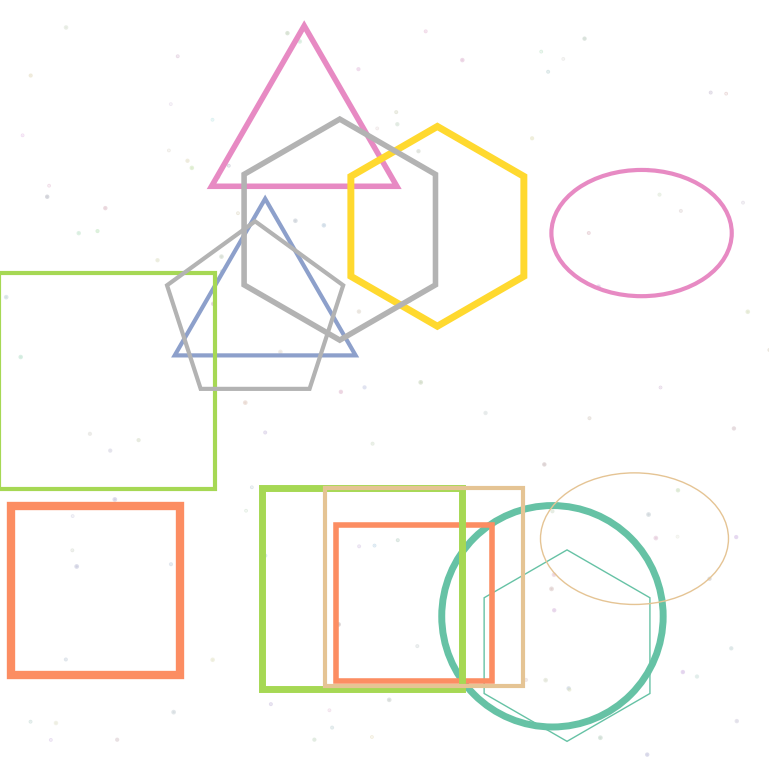[{"shape": "hexagon", "thickness": 0.5, "radius": 0.62, "center": [0.736, 0.162]}, {"shape": "circle", "thickness": 2.5, "radius": 0.72, "center": [0.717, 0.2]}, {"shape": "square", "thickness": 2, "radius": 0.51, "center": [0.537, 0.217]}, {"shape": "square", "thickness": 3, "radius": 0.55, "center": [0.124, 0.233]}, {"shape": "triangle", "thickness": 1.5, "radius": 0.68, "center": [0.344, 0.606]}, {"shape": "oval", "thickness": 1.5, "radius": 0.59, "center": [0.833, 0.697]}, {"shape": "triangle", "thickness": 2, "radius": 0.69, "center": [0.395, 0.828]}, {"shape": "square", "thickness": 2.5, "radius": 0.65, "center": [0.47, 0.235]}, {"shape": "square", "thickness": 1.5, "radius": 0.7, "center": [0.139, 0.505]}, {"shape": "hexagon", "thickness": 2.5, "radius": 0.65, "center": [0.568, 0.706]}, {"shape": "square", "thickness": 1.5, "radius": 0.64, "center": [0.551, 0.238]}, {"shape": "oval", "thickness": 0.5, "radius": 0.61, "center": [0.824, 0.3]}, {"shape": "pentagon", "thickness": 1.5, "radius": 0.6, "center": [0.331, 0.592]}, {"shape": "hexagon", "thickness": 2, "radius": 0.72, "center": [0.441, 0.702]}]